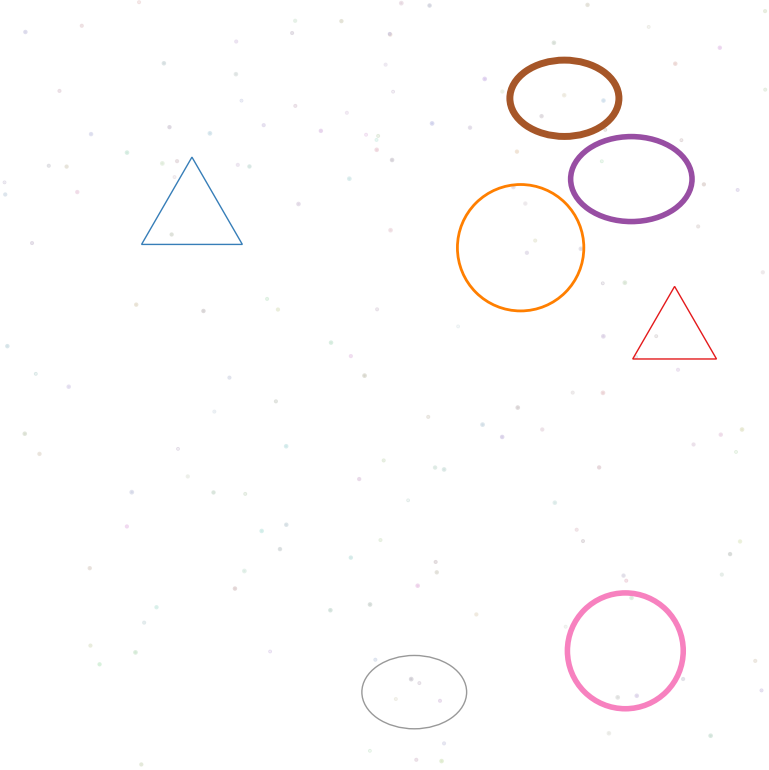[{"shape": "triangle", "thickness": 0.5, "radius": 0.31, "center": [0.876, 0.565]}, {"shape": "triangle", "thickness": 0.5, "radius": 0.38, "center": [0.249, 0.72]}, {"shape": "oval", "thickness": 2, "radius": 0.39, "center": [0.82, 0.767]}, {"shape": "circle", "thickness": 1, "radius": 0.41, "center": [0.676, 0.678]}, {"shape": "oval", "thickness": 2.5, "radius": 0.35, "center": [0.733, 0.872]}, {"shape": "circle", "thickness": 2, "radius": 0.38, "center": [0.812, 0.155]}, {"shape": "oval", "thickness": 0.5, "radius": 0.34, "center": [0.538, 0.101]}]